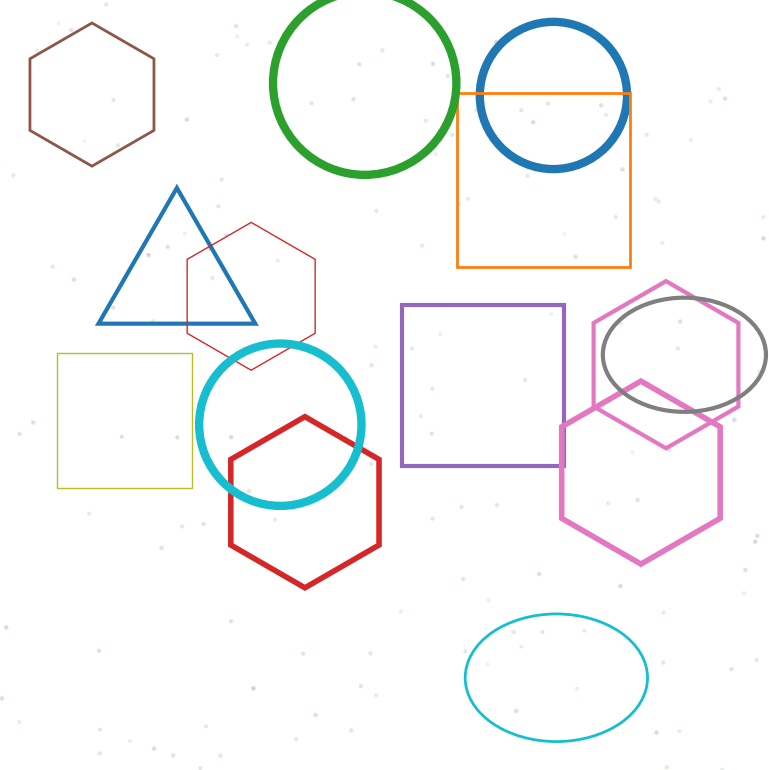[{"shape": "triangle", "thickness": 1.5, "radius": 0.59, "center": [0.23, 0.638]}, {"shape": "circle", "thickness": 3, "radius": 0.48, "center": [0.719, 0.876]}, {"shape": "square", "thickness": 1, "radius": 0.56, "center": [0.706, 0.767]}, {"shape": "circle", "thickness": 3, "radius": 0.6, "center": [0.474, 0.892]}, {"shape": "hexagon", "thickness": 2, "radius": 0.56, "center": [0.396, 0.348]}, {"shape": "hexagon", "thickness": 0.5, "radius": 0.48, "center": [0.326, 0.615]}, {"shape": "square", "thickness": 1.5, "radius": 0.53, "center": [0.627, 0.499]}, {"shape": "hexagon", "thickness": 1, "radius": 0.46, "center": [0.119, 0.877]}, {"shape": "hexagon", "thickness": 1.5, "radius": 0.54, "center": [0.865, 0.526]}, {"shape": "hexagon", "thickness": 2, "radius": 0.59, "center": [0.832, 0.386]}, {"shape": "oval", "thickness": 1.5, "radius": 0.53, "center": [0.889, 0.539]}, {"shape": "square", "thickness": 0.5, "radius": 0.44, "center": [0.161, 0.454]}, {"shape": "oval", "thickness": 1, "radius": 0.59, "center": [0.723, 0.12]}, {"shape": "circle", "thickness": 3, "radius": 0.53, "center": [0.364, 0.448]}]